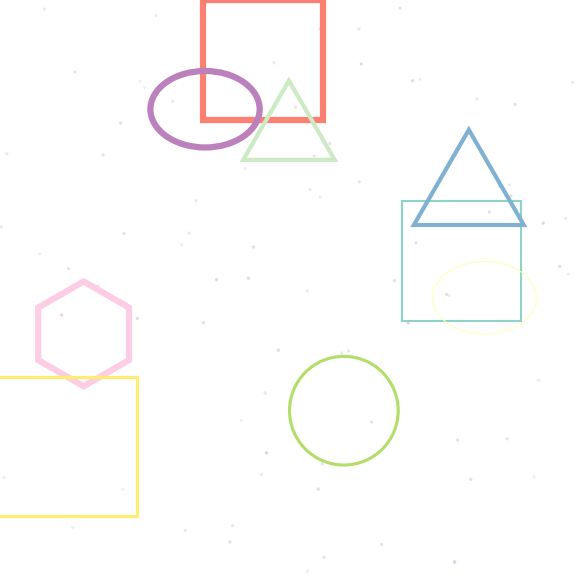[{"shape": "square", "thickness": 1, "radius": 0.52, "center": [0.799, 0.547]}, {"shape": "oval", "thickness": 0.5, "radius": 0.45, "center": [0.839, 0.484]}, {"shape": "square", "thickness": 3, "radius": 0.52, "center": [0.455, 0.895]}, {"shape": "triangle", "thickness": 2, "radius": 0.55, "center": [0.812, 0.664]}, {"shape": "circle", "thickness": 1.5, "radius": 0.47, "center": [0.595, 0.288]}, {"shape": "hexagon", "thickness": 3, "radius": 0.45, "center": [0.145, 0.421]}, {"shape": "oval", "thickness": 3, "radius": 0.47, "center": [0.355, 0.81]}, {"shape": "triangle", "thickness": 2, "radius": 0.46, "center": [0.5, 0.768]}, {"shape": "square", "thickness": 1.5, "radius": 0.6, "center": [0.117, 0.226]}]